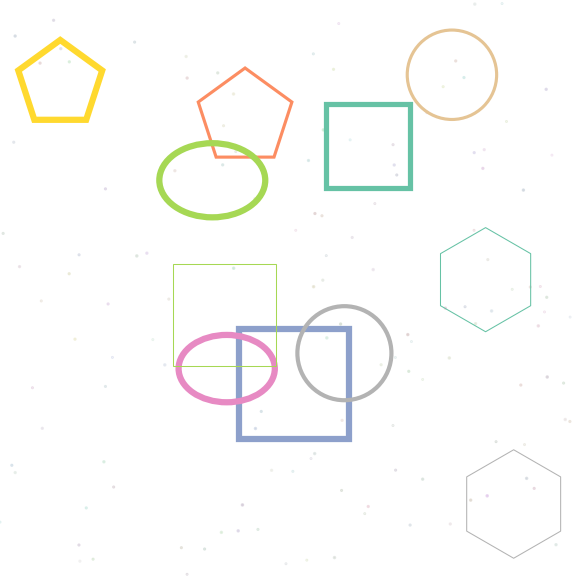[{"shape": "hexagon", "thickness": 0.5, "radius": 0.45, "center": [0.841, 0.515]}, {"shape": "square", "thickness": 2.5, "radius": 0.36, "center": [0.637, 0.747]}, {"shape": "pentagon", "thickness": 1.5, "radius": 0.43, "center": [0.424, 0.796]}, {"shape": "square", "thickness": 3, "radius": 0.48, "center": [0.509, 0.334]}, {"shape": "oval", "thickness": 3, "radius": 0.42, "center": [0.393, 0.361]}, {"shape": "oval", "thickness": 3, "radius": 0.46, "center": [0.368, 0.687]}, {"shape": "square", "thickness": 0.5, "radius": 0.44, "center": [0.389, 0.454]}, {"shape": "pentagon", "thickness": 3, "radius": 0.38, "center": [0.104, 0.853]}, {"shape": "circle", "thickness": 1.5, "radius": 0.39, "center": [0.783, 0.87]}, {"shape": "circle", "thickness": 2, "radius": 0.41, "center": [0.596, 0.388]}, {"shape": "hexagon", "thickness": 0.5, "radius": 0.47, "center": [0.889, 0.126]}]